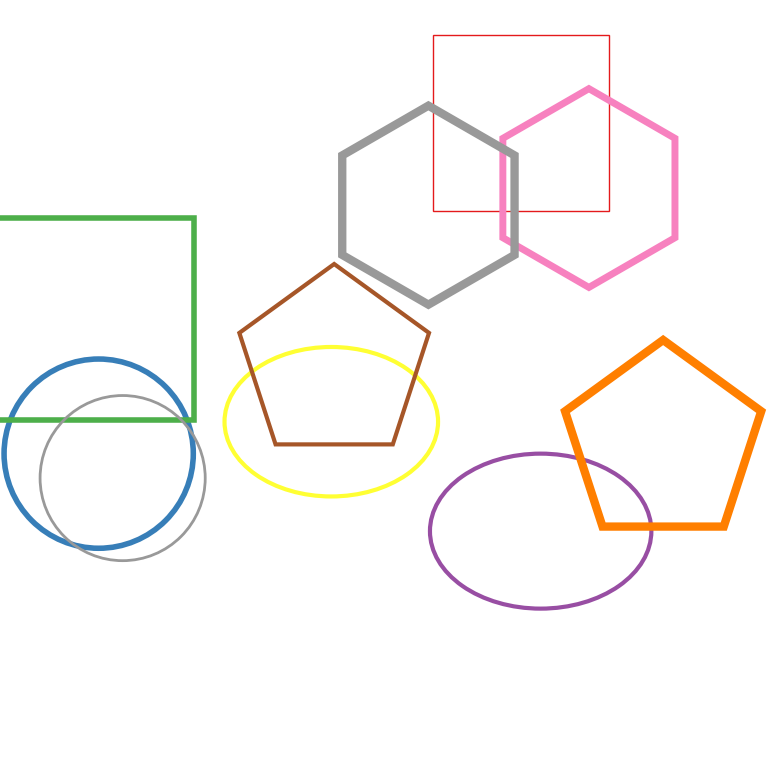[{"shape": "square", "thickness": 0.5, "radius": 0.57, "center": [0.677, 0.84]}, {"shape": "circle", "thickness": 2, "radius": 0.61, "center": [0.128, 0.411]}, {"shape": "square", "thickness": 2, "radius": 0.66, "center": [0.121, 0.585]}, {"shape": "oval", "thickness": 1.5, "radius": 0.72, "center": [0.702, 0.31]}, {"shape": "pentagon", "thickness": 3, "radius": 0.67, "center": [0.861, 0.424]}, {"shape": "oval", "thickness": 1.5, "radius": 0.69, "center": [0.43, 0.452]}, {"shape": "pentagon", "thickness": 1.5, "radius": 0.65, "center": [0.434, 0.528]}, {"shape": "hexagon", "thickness": 2.5, "radius": 0.65, "center": [0.765, 0.756]}, {"shape": "circle", "thickness": 1, "radius": 0.54, "center": [0.159, 0.379]}, {"shape": "hexagon", "thickness": 3, "radius": 0.65, "center": [0.556, 0.734]}]